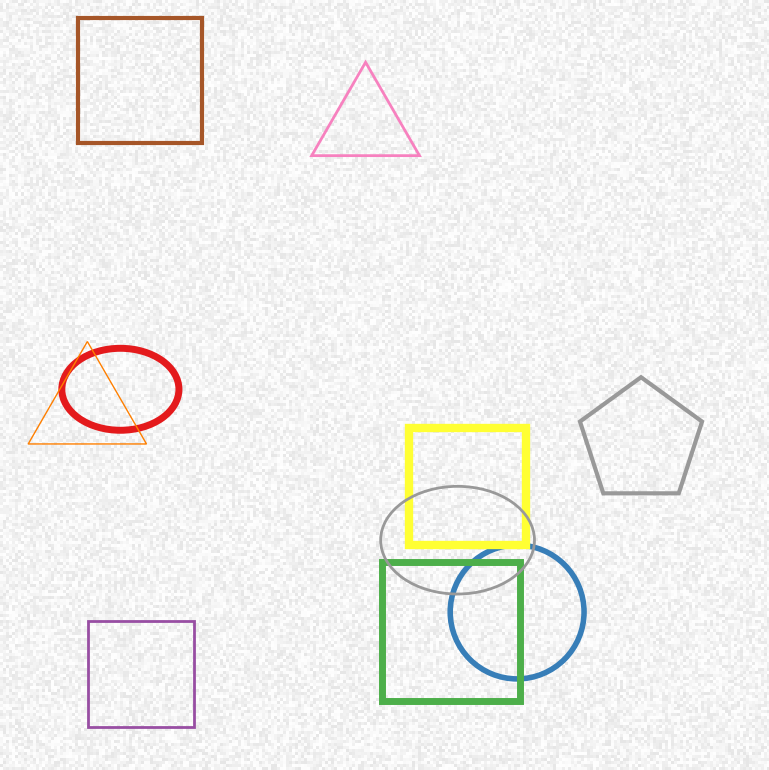[{"shape": "oval", "thickness": 2.5, "radius": 0.38, "center": [0.156, 0.494]}, {"shape": "circle", "thickness": 2, "radius": 0.43, "center": [0.672, 0.205]}, {"shape": "square", "thickness": 2.5, "radius": 0.45, "center": [0.585, 0.18]}, {"shape": "square", "thickness": 1, "radius": 0.34, "center": [0.183, 0.124]}, {"shape": "triangle", "thickness": 0.5, "radius": 0.44, "center": [0.113, 0.468]}, {"shape": "square", "thickness": 3, "radius": 0.38, "center": [0.607, 0.368]}, {"shape": "square", "thickness": 1.5, "radius": 0.4, "center": [0.182, 0.895]}, {"shape": "triangle", "thickness": 1, "radius": 0.4, "center": [0.475, 0.838]}, {"shape": "oval", "thickness": 1, "radius": 0.5, "center": [0.594, 0.298]}, {"shape": "pentagon", "thickness": 1.5, "radius": 0.42, "center": [0.832, 0.427]}]